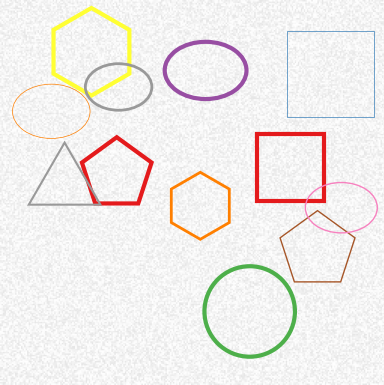[{"shape": "square", "thickness": 3, "radius": 0.43, "center": [0.755, 0.566]}, {"shape": "pentagon", "thickness": 3, "radius": 0.48, "center": [0.303, 0.548]}, {"shape": "square", "thickness": 0.5, "radius": 0.56, "center": [0.858, 0.808]}, {"shape": "circle", "thickness": 3, "radius": 0.59, "center": [0.649, 0.191]}, {"shape": "oval", "thickness": 3, "radius": 0.53, "center": [0.534, 0.817]}, {"shape": "oval", "thickness": 0.5, "radius": 0.5, "center": [0.133, 0.711]}, {"shape": "hexagon", "thickness": 2, "radius": 0.43, "center": [0.52, 0.465]}, {"shape": "hexagon", "thickness": 3, "radius": 0.57, "center": [0.238, 0.866]}, {"shape": "pentagon", "thickness": 1, "radius": 0.51, "center": [0.825, 0.351]}, {"shape": "oval", "thickness": 1, "radius": 0.47, "center": [0.887, 0.461]}, {"shape": "triangle", "thickness": 1.5, "radius": 0.54, "center": [0.168, 0.522]}, {"shape": "oval", "thickness": 2, "radius": 0.43, "center": [0.308, 0.774]}]